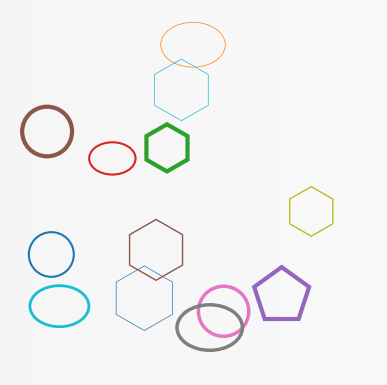[{"shape": "circle", "thickness": 1.5, "radius": 0.29, "center": [0.132, 0.339]}, {"shape": "hexagon", "thickness": 0.5, "radius": 0.42, "center": [0.372, 0.225]}, {"shape": "oval", "thickness": 0.5, "radius": 0.42, "center": [0.498, 0.884]}, {"shape": "hexagon", "thickness": 3, "radius": 0.31, "center": [0.431, 0.616]}, {"shape": "oval", "thickness": 1.5, "radius": 0.3, "center": [0.29, 0.588]}, {"shape": "pentagon", "thickness": 3, "radius": 0.37, "center": [0.727, 0.232]}, {"shape": "hexagon", "thickness": 1, "radius": 0.39, "center": [0.403, 0.351]}, {"shape": "circle", "thickness": 3, "radius": 0.32, "center": [0.122, 0.658]}, {"shape": "circle", "thickness": 2.5, "radius": 0.32, "center": [0.577, 0.191]}, {"shape": "oval", "thickness": 2.5, "radius": 0.42, "center": [0.541, 0.149]}, {"shape": "hexagon", "thickness": 1, "radius": 0.32, "center": [0.803, 0.451]}, {"shape": "hexagon", "thickness": 0.5, "radius": 0.4, "center": [0.468, 0.767]}, {"shape": "oval", "thickness": 2, "radius": 0.38, "center": [0.153, 0.205]}]